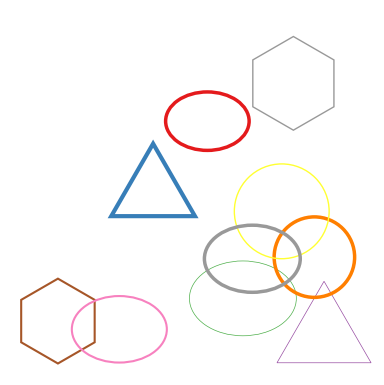[{"shape": "oval", "thickness": 2.5, "radius": 0.54, "center": [0.539, 0.685]}, {"shape": "triangle", "thickness": 3, "radius": 0.63, "center": [0.398, 0.501]}, {"shape": "oval", "thickness": 0.5, "radius": 0.69, "center": [0.631, 0.225]}, {"shape": "triangle", "thickness": 0.5, "radius": 0.71, "center": [0.842, 0.128]}, {"shape": "circle", "thickness": 2.5, "radius": 0.52, "center": [0.817, 0.332]}, {"shape": "circle", "thickness": 1, "radius": 0.62, "center": [0.732, 0.451]}, {"shape": "hexagon", "thickness": 1.5, "radius": 0.55, "center": [0.15, 0.166]}, {"shape": "oval", "thickness": 1.5, "radius": 0.62, "center": [0.31, 0.145]}, {"shape": "oval", "thickness": 2.5, "radius": 0.62, "center": [0.655, 0.328]}, {"shape": "hexagon", "thickness": 1, "radius": 0.61, "center": [0.762, 0.784]}]